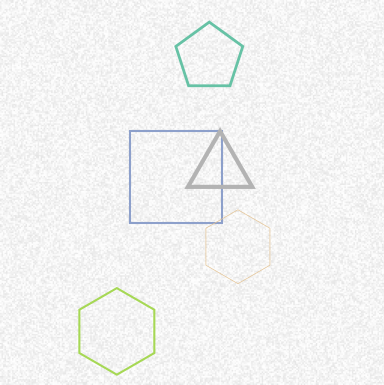[{"shape": "pentagon", "thickness": 2, "radius": 0.46, "center": [0.544, 0.851]}, {"shape": "square", "thickness": 1.5, "radius": 0.6, "center": [0.458, 0.541]}, {"shape": "hexagon", "thickness": 1.5, "radius": 0.56, "center": [0.304, 0.139]}, {"shape": "hexagon", "thickness": 0.5, "radius": 0.48, "center": [0.618, 0.359]}, {"shape": "triangle", "thickness": 3, "radius": 0.48, "center": [0.572, 0.563]}]